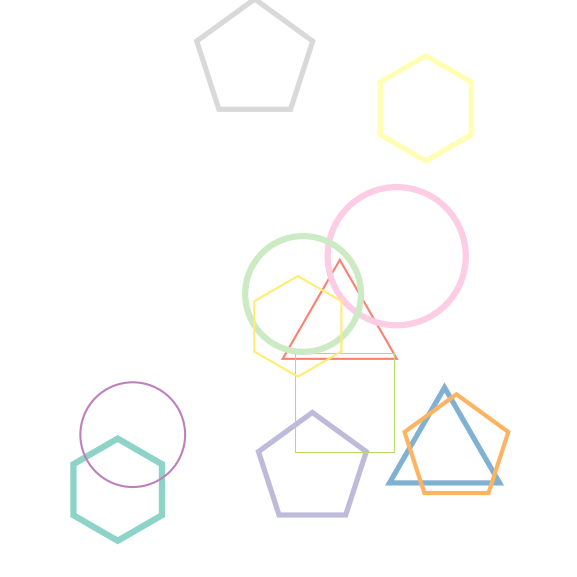[{"shape": "hexagon", "thickness": 3, "radius": 0.44, "center": [0.204, 0.151]}, {"shape": "hexagon", "thickness": 2.5, "radius": 0.46, "center": [0.737, 0.812]}, {"shape": "pentagon", "thickness": 2.5, "radius": 0.49, "center": [0.541, 0.187]}, {"shape": "triangle", "thickness": 1, "radius": 0.57, "center": [0.588, 0.435]}, {"shape": "triangle", "thickness": 2.5, "radius": 0.55, "center": [0.77, 0.218]}, {"shape": "pentagon", "thickness": 2, "radius": 0.47, "center": [0.79, 0.222]}, {"shape": "square", "thickness": 0.5, "radius": 0.43, "center": [0.597, 0.303]}, {"shape": "circle", "thickness": 3, "radius": 0.6, "center": [0.687, 0.556]}, {"shape": "pentagon", "thickness": 2.5, "radius": 0.53, "center": [0.441, 0.895]}, {"shape": "circle", "thickness": 1, "radius": 0.45, "center": [0.23, 0.246]}, {"shape": "circle", "thickness": 3, "radius": 0.5, "center": [0.525, 0.49]}, {"shape": "hexagon", "thickness": 1, "radius": 0.44, "center": [0.516, 0.434]}]